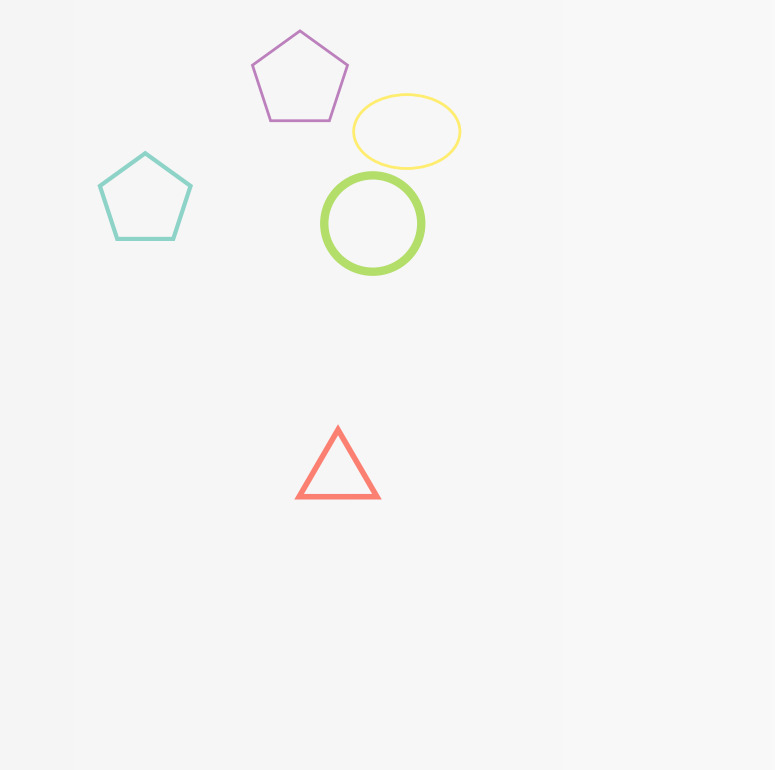[{"shape": "pentagon", "thickness": 1.5, "radius": 0.31, "center": [0.187, 0.739]}, {"shape": "triangle", "thickness": 2, "radius": 0.29, "center": [0.436, 0.384]}, {"shape": "circle", "thickness": 3, "radius": 0.31, "center": [0.481, 0.71]}, {"shape": "pentagon", "thickness": 1, "radius": 0.32, "center": [0.387, 0.895]}, {"shape": "oval", "thickness": 1, "radius": 0.34, "center": [0.525, 0.829]}]